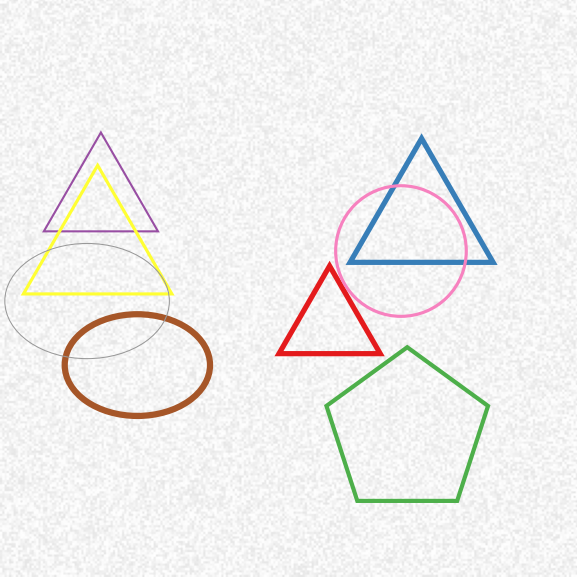[{"shape": "triangle", "thickness": 2.5, "radius": 0.51, "center": [0.571, 0.437]}, {"shape": "triangle", "thickness": 2.5, "radius": 0.71, "center": [0.73, 0.616]}, {"shape": "pentagon", "thickness": 2, "radius": 0.74, "center": [0.705, 0.251]}, {"shape": "triangle", "thickness": 1, "radius": 0.57, "center": [0.175, 0.656]}, {"shape": "triangle", "thickness": 1.5, "radius": 0.74, "center": [0.169, 0.564]}, {"shape": "oval", "thickness": 3, "radius": 0.63, "center": [0.238, 0.367]}, {"shape": "circle", "thickness": 1.5, "radius": 0.57, "center": [0.694, 0.564]}, {"shape": "oval", "thickness": 0.5, "radius": 0.71, "center": [0.151, 0.478]}]